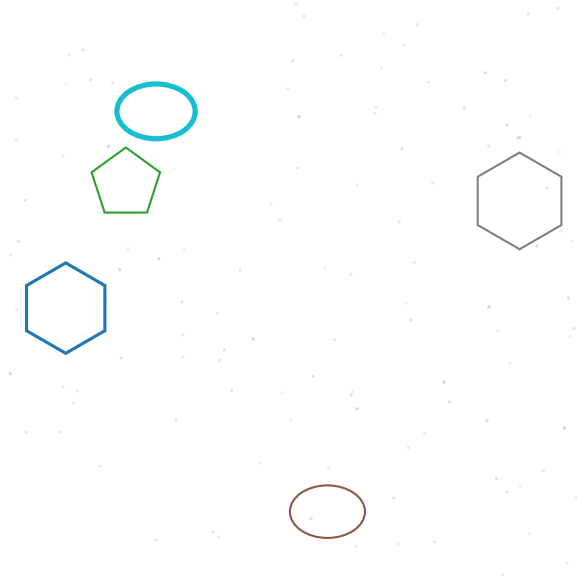[{"shape": "hexagon", "thickness": 1.5, "radius": 0.39, "center": [0.114, 0.466]}, {"shape": "pentagon", "thickness": 1, "radius": 0.31, "center": [0.218, 0.681]}, {"shape": "oval", "thickness": 1, "radius": 0.32, "center": [0.567, 0.113]}, {"shape": "hexagon", "thickness": 1, "radius": 0.42, "center": [0.9, 0.651]}, {"shape": "oval", "thickness": 2.5, "radius": 0.34, "center": [0.27, 0.806]}]